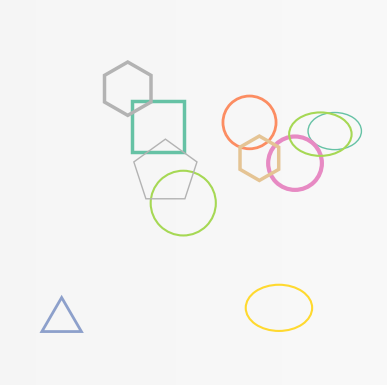[{"shape": "oval", "thickness": 1, "radius": 0.34, "center": [0.864, 0.66]}, {"shape": "square", "thickness": 2.5, "radius": 0.33, "center": [0.407, 0.671]}, {"shape": "circle", "thickness": 2, "radius": 0.34, "center": [0.644, 0.682]}, {"shape": "triangle", "thickness": 2, "radius": 0.29, "center": [0.159, 0.168]}, {"shape": "circle", "thickness": 3, "radius": 0.35, "center": [0.761, 0.576]}, {"shape": "oval", "thickness": 1.5, "radius": 0.4, "center": [0.827, 0.652]}, {"shape": "circle", "thickness": 1.5, "radius": 0.42, "center": [0.473, 0.472]}, {"shape": "oval", "thickness": 1.5, "radius": 0.43, "center": [0.72, 0.2]}, {"shape": "hexagon", "thickness": 2.5, "radius": 0.29, "center": [0.669, 0.589]}, {"shape": "pentagon", "thickness": 1, "radius": 0.43, "center": [0.427, 0.553]}, {"shape": "hexagon", "thickness": 2.5, "radius": 0.35, "center": [0.33, 0.77]}]